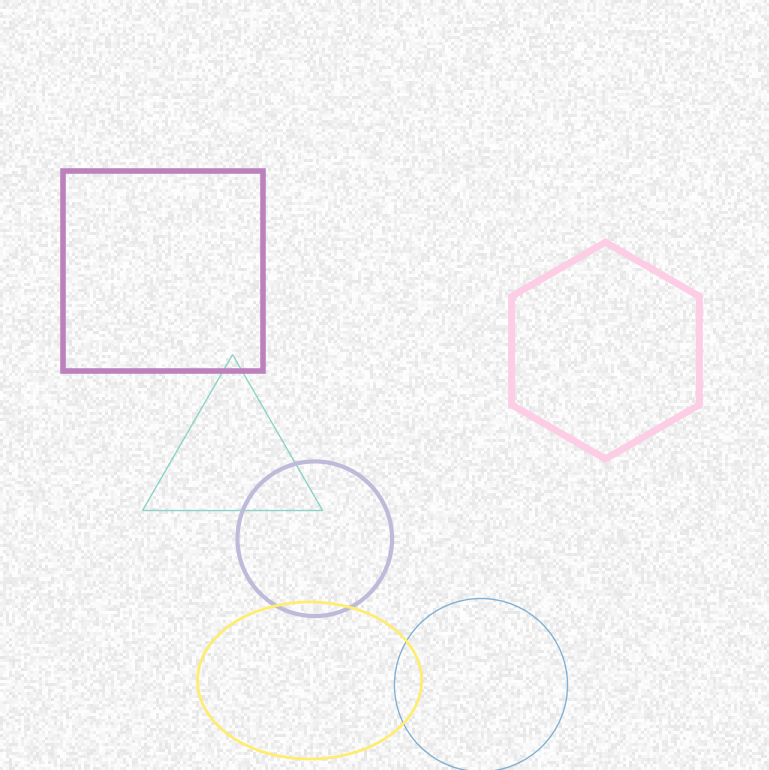[{"shape": "triangle", "thickness": 0.5, "radius": 0.68, "center": [0.302, 0.404]}, {"shape": "circle", "thickness": 1.5, "radius": 0.5, "center": [0.409, 0.3]}, {"shape": "circle", "thickness": 0.5, "radius": 0.56, "center": [0.625, 0.11]}, {"shape": "hexagon", "thickness": 2.5, "radius": 0.7, "center": [0.786, 0.545]}, {"shape": "square", "thickness": 2, "radius": 0.65, "center": [0.212, 0.648]}, {"shape": "oval", "thickness": 1, "radius": 0.73, "center": [0.402, 0.116]}]